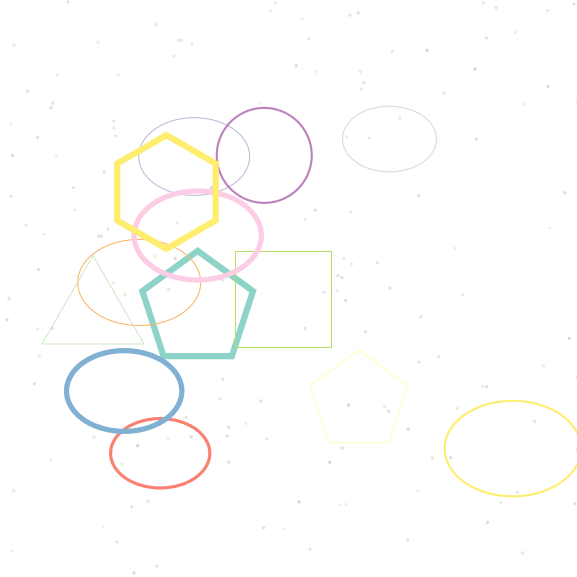[{"shape": "pentagon", "thickness": 3, "radius": 0.5, "center": [0.342, 0.464]}, {"shape": "pentagon", "thickness": 0.5, "radius": 0.44, "center": [0.621, 0.304]}, {"shape": "oval", "thickness": 0.5, "radius": 0.48, "center": [0.336, 0.728]}, {"shape": "oval", "thickness": 1.5, "radius": 0.43, "center": [0.277, 0.214]}, {"shape": "oval", "thickness": 2.5, "radius": 0.5, "center": [0.215, 0.322]}, {"shape": "oval", "thickness": 0.5, "radius": 0.53, "center": [0.241, 0.51]}, {"shape": "square", "thickness": 0.5, "radius": 0.42, "center": [0.49, 0.481]}, {"shape": "oval", "thickness": 2.5, "radius": 0.55, "center": [0.342, 0.591]}, {"shape": "oval", "thickness": 0.5, "radius": 0.41, "center": [0.674, 0.758]}, {"shape": "circle", "thickness": 1, "radius": 0.41, "center": [0.458, 0.73]}, {"shape": "triangle", "thickness": 0.5, "radius": 0.51, "center": [0.161, 0.454]}, {"shape": "hexagon", "thickness": 3, "radius": 0.49, "center": [0.288, 0.667]}, {"shape": "oval", "thickness": 1, "radius": 0.59, "center": [0.888, 0.222]}]